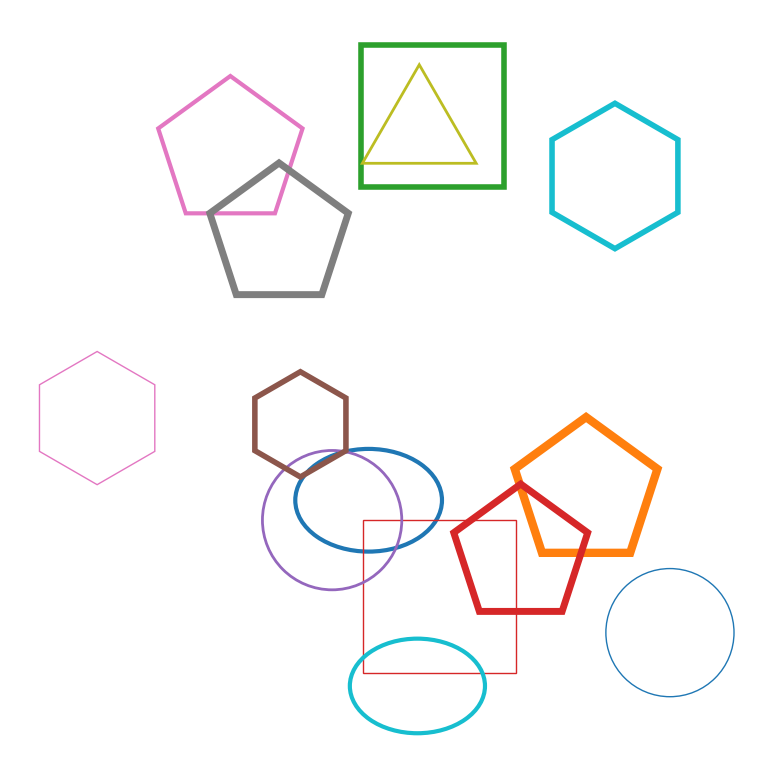[{"shape": "oval", "thickness": 1.5, "radius": 0.48, "center": [0.479, 0.35]}, {"shape": "circle", "thickness": 0.5, "radius": 0.42, "center": [0.87, 0.178]}, {"shape": "pentagon", "thickness": 3, "radius": 0.49, "center": [0.761, 0.361]}, {"shape": "square", "thickness": 2, "radius": 0.46, "center": [0.561, 0.85]}, {"shape": "pentagon", "thickness": 2.5, "radius": 0.46, "center": [0.676, 0.28]}, {"shape": "square", "thickness": 0.5, "radius": 0.5, "center": [0.571, 0.225]}, {"shape": "circle", "thickness": 1, "radius": 0.45, "center": [0.431, 0.324]}, {"shape": "hexagon", "thickness": 2, "radius": 0.34, "center": [0.39, 0.449]}, {"shape": "hexagon", "thickness": 0.5, "radius": 0.43, "center": [0.126, 0.457]}, {"shape": "pentagon", "thickness": 1.5, "radius": 0.49, "center": [0.299, 0.803]}, {"shape": "pentagon", "thickness": 2.5, "radius": 0.47, "center": [0.362, 0.694]}, {"shape": "triangle", "thickness": 1, "radius": 0.43, "center": [0.544, 0.831]}, {"shape": "hexagon", "thickness": 2, "radius": 0.47, "center": [0.799, 0.771]}, {"shape": "oval", "thickness": 1.5, "radius": 0.44, "center": [0.542, 0.109]}]